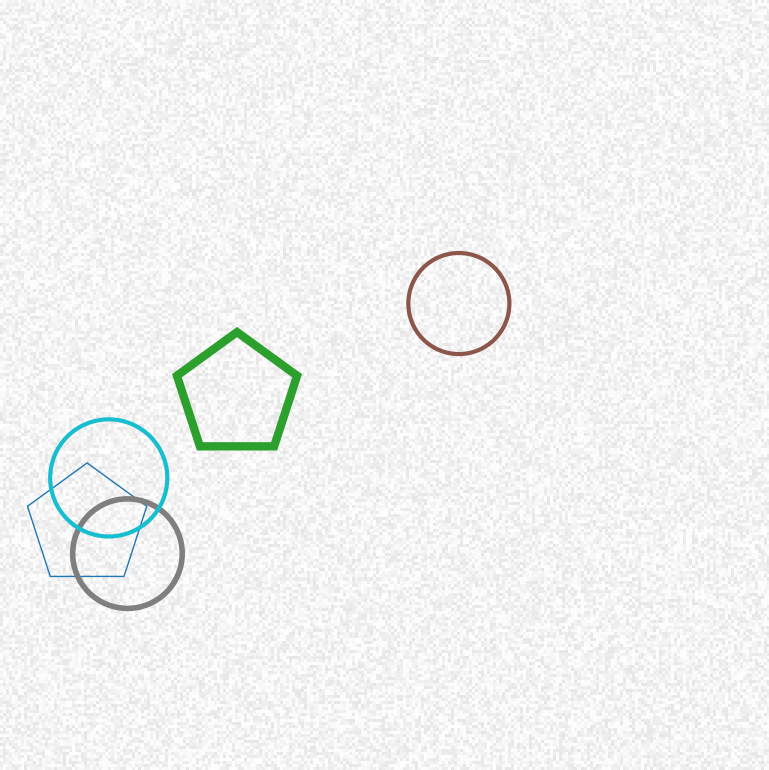[{"shape": "pentagon", "thickness": 0.5, "radius": 0.41, "center": [0.113, 0.317]}, {"shape": "pentagon", "thickness": 3, "radius": 0.41, "center": [0.308, 0.487]}, {"shape": "circle", "thickness": 1.5, "radius": 0.33, "center": [0.596, 0.606]}, {"shape": "circle", "thickness": 2, "radius": 0.36, "center": [0.166, 0.281]}, {"shape": "circle", "thickness": 1.5, "radius": 0.38, "center": [0.141, 0.379]}]